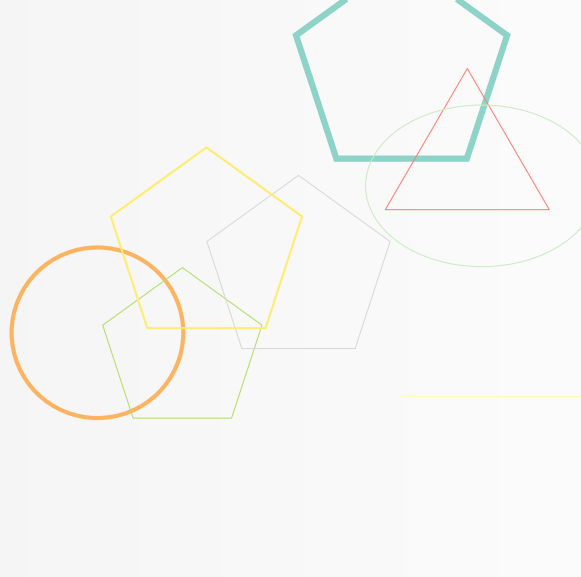[{"shape": "pentagon", "thickness": 3, "radius": 0.95, "center": [0.691, 0.879]}, {"shape": "square", "thickness": 0.5, "radius": 1.0, "center": [0.89, 0.114]}, {"shape": "triangle", "thickness": 0.5, "radius": 0.81, "center": [0.804, 0.718]}, {"shape": "circle", "thickness": 2, "radius": 0.74, "center": [0.168, 0.423]}, {"shape": "pentagon", "thickness": 0.5, "radius": 0.72, "center": [0.314, 0.392]}, {"shape": "pentagon", "thickness": 0.5, "radius": 0.83, "center": [0.514, 0.53]}, {"shape": "oval", "thickness": 0.5, "radius": 1.0, "center": [0.829, 0.677]}, {"shape": "pentagon", "thickness": 1, "radius": 0.86, "center": [0.355, 0.571]}]